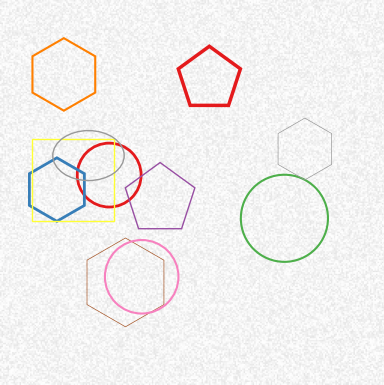[{"shape": "pentagon", "thickness": 2.5, "radius": 0.42, "center": [0.544, 0.795]}, {"shape": "circle", "thickness": 2, "radius": 0.41, "center": [0.284, 0.545]}, {"shape": "hexagon", "thickness": 2, "radius": 0.41, "center": [0.148, 0.508]}, {"shape": "circle", "thickness": 1.5, "radius": 0.57, "center": [0.739, 0.433]}, {"shape": "pentagon", "thickness": 1, "radius": 0.47, "center": [0.416, 0.483]}, {"shape": "hexagon", "thickness": 1.5, "radius": 0.47, "center": [0.166, 0.807]}, {"shape": "square", "thickness": 1, "radius": 0.53, "center": [0.191, 0.532]}, {"shape": "hexagon", "thickness": 0.5, "radius": 0.58, "center": [0.326, 0.267]}, {"shape": "circle", "thickness": 1.5, "radius": 0.48, "center": [0.368, 0.281]}, {"shape": "oval", "thickness": 1, "radius": 0.46, "center": [0.23, 0.596]}, {"shape": "hexagon", "thickness": 0.5, "radius": 0.4, "center": [0.792, 0.613]}]